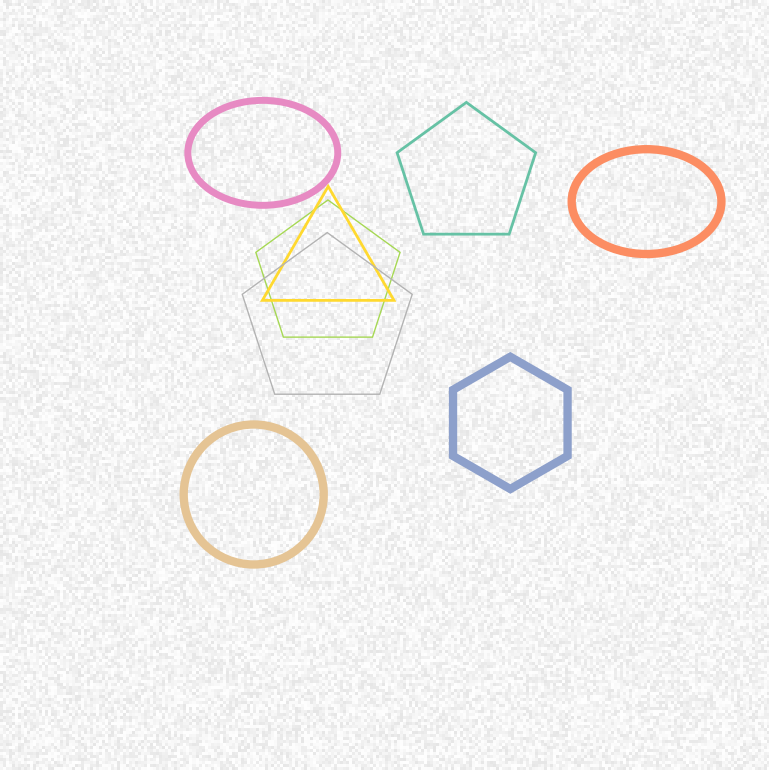[{"shape": "pentagon", "thickness": 1, "radius": 0.47, "center": [0.606, 0.772]}, {"shape": "oval", "thickness": 3, "radius": 0.49, "center": [0.84, 0.738]}, {"shape": "hexagon", "thickness": 3, "radius": 0.43, "center": [0.663, 0.451]}, {"shape": "oval", "thickness": 2.5, "radius": 0.49, "center": [0.341, 0.802]}, {"shape": "pentagon", "thickness": 0.5, "radius": 0.49, "center": [0.426, 0.642]}, {"shape": "triangle", "thickness": 1, "radius": 0.49, "center": [0.426, 0.659]}, {"shape": "circle", "thickness": 3, "radius": 0.45, "center": [0.33, 0.358]}, {"shape": "pentagon", "thickness": 0.5, "radius": 0.58, "center": [0.425, 0.582]}]